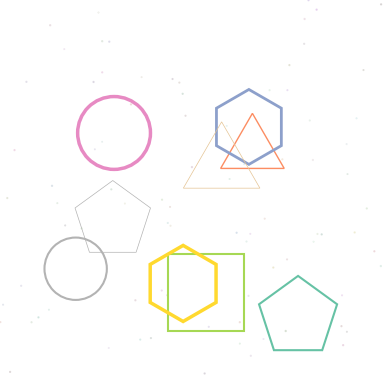[{"shape": "pentagon", "thickness": 1.5, "radius": 0.53, "center": [0.774, 0.177]}, {"shape": "triangle", "thickness": 1, "radius": 0.48, "center": [0.656, 0.61]}, {"shape": "hexagon", "thickness": 2, "radius": 0.49, "center": [0.646, 0.67]}, {"shape": "circle", "thickness": 2.5, "radius": 0.47, "center": [0.296, 0.655]}, {"shape": "square", "thickness": 1.5, "radius": 0.5, "center": [0.535, 0.241]}, {"shape": "hexagon", "thickness": 2.5, "radius": 0.49, "center": [0.476, 0.264]}, {"shape": "triangle", "thickness": 0.5, "radius": 0.57, "center": [0.576, 0.569]}, {"shape": "circle", "thickness": 1.5, "radius": 0.4, "center": [0.197, 0.302]}, {"shape": "pentagon", "thickness": 0.5, "radius": 0.52, "center": [0.293, 0.428]}]